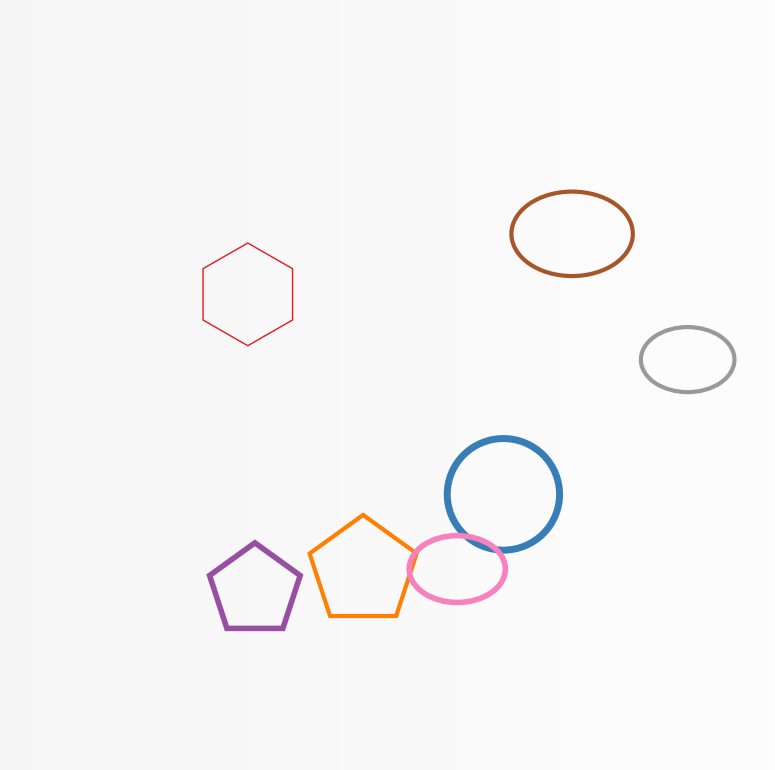[{"shape": "hexagon", "thickness": 0.5, "radius": 0.33, "center": [0.32, 0.618]}, {"shape": "circle", "thickness": 2.5, "radius": 0.36, "center": [0.65, 0.358]}, {"shape": "pentagon", "thickness": 2, "radius": 0.31, "center": [0.329, 0.234]}, {"shape": "pentagon", "thickness": 1.5, "radius": 0.36, "center": [0.469, 0.259]}, {"shape": "oval", "thickness": 1.5, "radius": 0.39, "center": [0.738, 0.696]}, {"shape": "oval", "thickness": 2, "radius": 0.31, "center": [0.59, 0.261]}, {"shape": "oval", "thickness": 1.5, "radius": 0.3, "center": [0.887, 0.533]}]